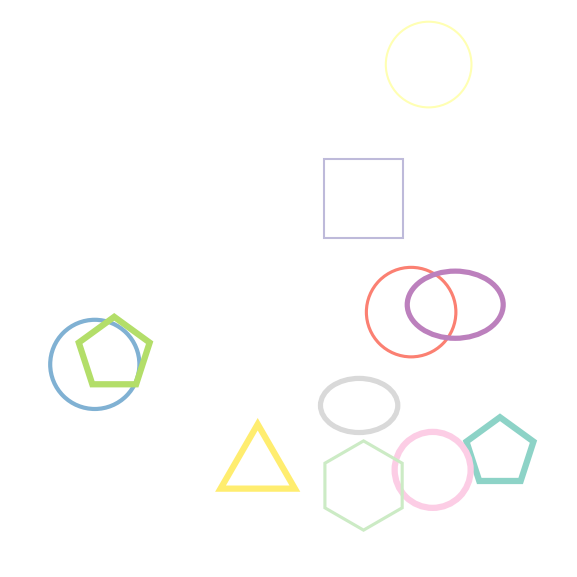[{"shape": "pentagon", "thickness": 3, "radius": 0.31, "center": [0.866, 0.216]}, {"shape": "circle", "thickness": 1, "radius": 0.37, "center": [0.742, 0.887]}, {"shape": "square", "thickness": 1, "radius": 0.34, "center": [0.63, 0.655]}, {"shape": "circle", "thickness": 1.5, "radius": 0.39, "center": [0.712, 0.459]}, {"shape": "circle", "thickness": 2, "radius": 0.39, "center": [0.164, 0.368]}, {"shape": "pentagon", "thickness": 3, "radius": 0.32, "center": [0.198, 0.386]}, {"shape": "circle", "thickness": 3, "radius": 0.33, "center": [0.749, 0.185]}, {"shape": "oval", "thickness": 2.5, "radius": 0.33, "center": [0.622, 0.297]}, {"shape": "oval", "thickness": 2.5, "radius": 0.42, "center": [0.788, 0.472]}, {"shape": "hexagon", "thickness": 1.5, "radius": 0.39, "center": [0.63, 0.158]}, {"shape": "triangle", "thickness": 3, "radius": 0.37, "center": [0.446, 0.19]}]